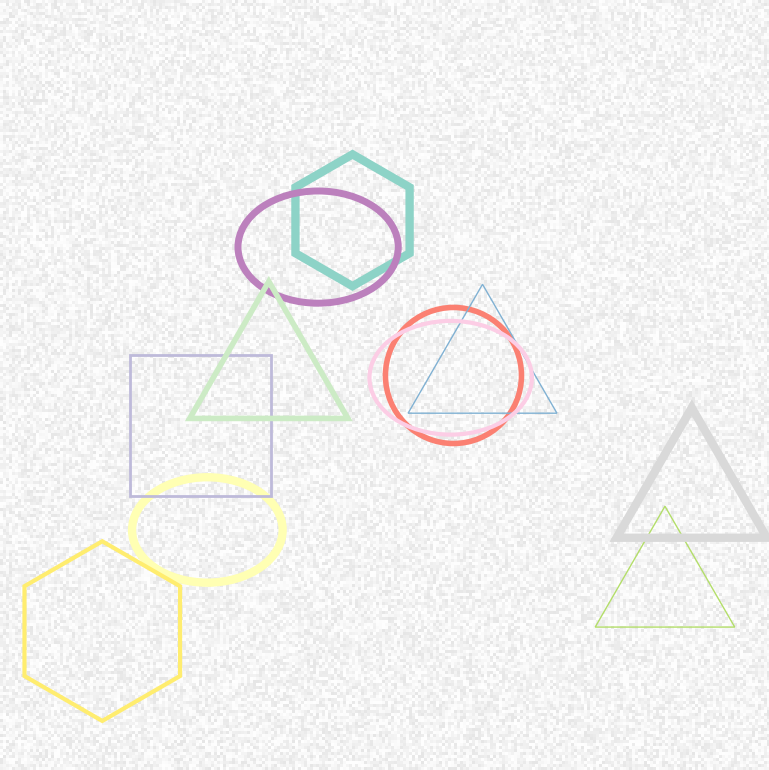[{"shape": "hexagon", "thickness": 3, "radius": 0.43, "center": [0.458, 0.714]}, {"shape": "oval", "thickness": 3, "radius": 0.49, "center": [0.269, 0.312]}, {"shape": "square", "thickness": 1, "radius": 0.46, "center": [0.26, 0.447]}, {"shape": "circle", "thickness": 2, "radius": 0.44, "center": [0.589, 0.512]}, {"shape": "triangle", "thickness": 0.5, "radius": 0.56, "center": [0.627, 0.519]}, {"shape": "triangle", "thickness": 0.5, "radius": 0.52, "center": [0.864, 0.238]}, {"shape": "oval", "thickness": 1.5, "radius": 0.53, "center": [0.585, 0.509]}, {"shape": "triangle", "thickness": 3, "radius": 0.56, "center": [0.898, 0.358]}, {"shape": "oval", "thickness": 2.5, "radius": 0.52, "center": [0.413, 0.679]}, {"shape": "triangle", "thickness": 2, "radius": 0.59, "center": [0.349, 0.516]}, {"shape": "hexagon", "thickness": 1.5, "radius": 0.58, "center": [0.133, 0.18]}]